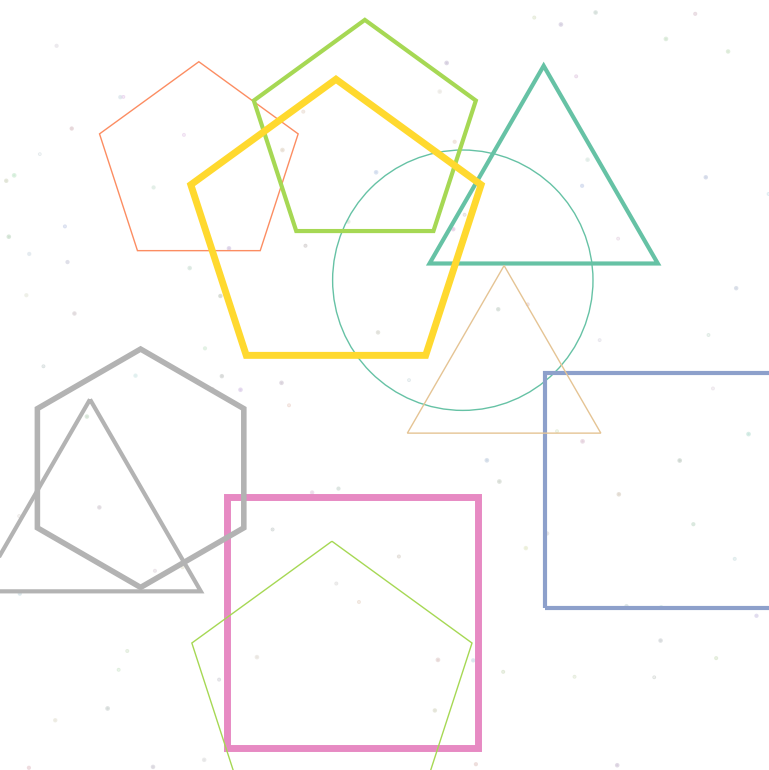[{"shape": "circle", "thickness": 0.5, "radius": 0.85, "center": [0.601, 0.636]}, {"shape": "triangle", "thickness": 1.5, "radius": 0.86, "center": [0.706, 0.743]}, {"shape": "pentagon", "thickness": 0.5, "radius": 0.68, "center": [0.258, 0.784]}, {"shape": "square", "thickness": 1.5, "radius": 0.76, "center": [0.86, 0.363]}, {"shape": "square", "thickness": 2.5, "radius": 0.81, "center": [0.458, 0.191]}, {"shape": "pentagon", "thickness": 1.5, "radius": 0.76, "center": [0.474, 0.823]}, {"shape": "pentagon", "thickness": 0.5, "radius": 0.96, "center": [0.431, 0.106]}, {"shape": "pentagon", "thickness": 2.5, "radius": 0.99, "center": [0.436, 0.699]}, {"shape": "triangle", "thickness": 0.5, "radius": 0.73, "center": [0.655, 0.51]}, {"shape": "hexagon", "thickness": 2, "radius": 0.77, "center": [0.183, 0.392]}, {"shape": "triangle", "thickness": 1.5, "radius": 0.83, "center": [0.117, 0.315]}]